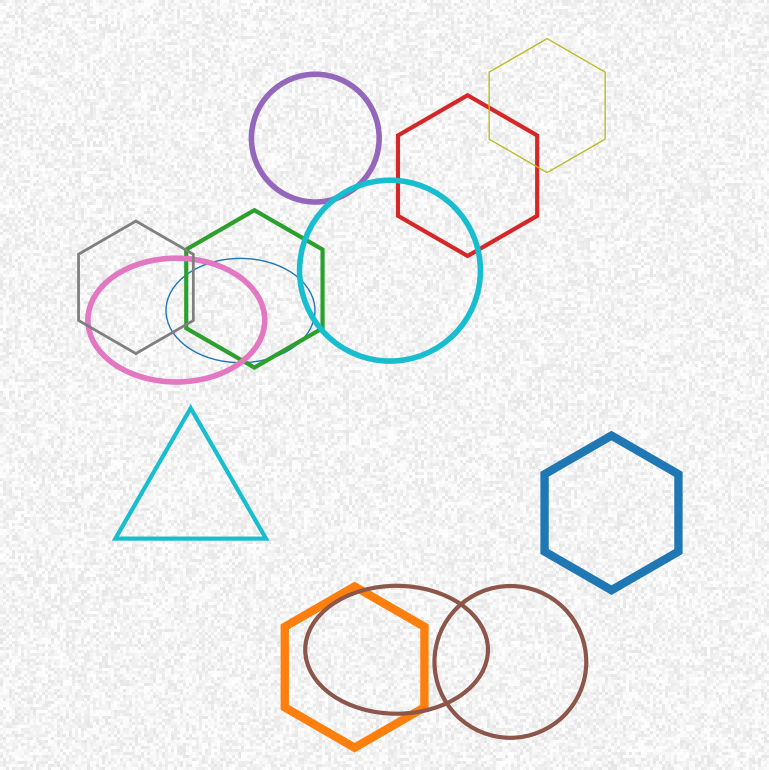[{"shape": "hexagon", "thickness": 3, "radius": 0.5, "center": [0.794, 0.334]}, {"shape": "oval", "thickness": 0.5, "radius": 0.48, "center": [0.312, 0.597]}, {"shape": "hexagon", "thickness": 3, "radius": 0.52, "center": [0.461, 0.134]}, {"shape": "hexagon", "thickness": 1.5, "radius": 0.51, "center": [0.33, 0.625]}, {"shape": "hexagon", "thickness": 1.5, "radius": 0.52, "center": [0.607, 0.772]}, {"shape": "circle", "thickness": 2, "radius": 0.41, "center": [0.409, 0.821]}, {"shape": "oval", "thickness": 1.5, "radius": 0.59, "center": [0.515, 0.156]}, {"shape": "circle", "thickness": 1.5, "radius": 0.49, "center": [0.663, 0.14]}, {"shape": "oval", "thickness": 2, "radius": 0.57, "center": [0.229, 0.584]}, {"shape": "hexagon", "thickness": 1, "radius": 0.43, "center": [0.177, 0.627]}, {"shape": "hexagon", "thickness": 0.5, "radius": 0.43, "center": [0.711, 0.863]}, {"shape": "circle", "thickness": 2, "radius": 0.59, "center": [0.506, 0.649]}, {"shape": "triangle", "thickness": 1.5, "radius": 0.56, "center": [0.248, 0.357]}]